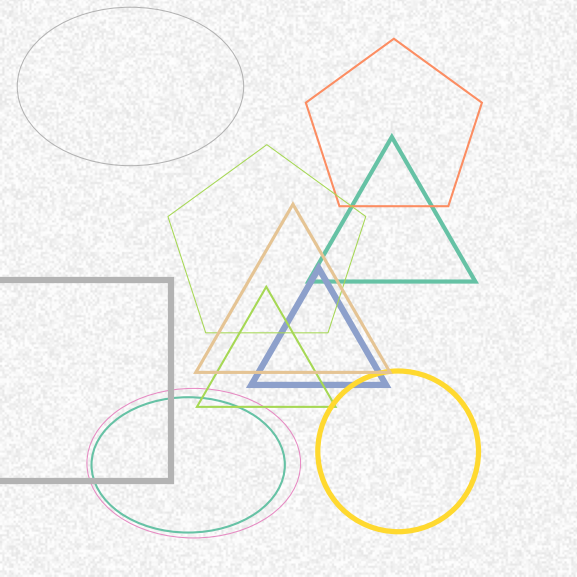[{"shape": "triangle", "thickness": 2, "radius": 0.83, "center": [0.679, 0.595]}, {"shape": "oval", "thickness": 1, "radius": 0.84, "center": [0.326, 0.194]}, {"shape": "pentagon", "thickness": 1, "radius": 0.8, "center": [0.682, 0.772]}, {"shape": "triangle", "thickness": 3, "radius": 0.67, "center": [0.552, 0.4]}, {"shape": "oval", "thickness": 0.5, "radius": 0.92, "center": [0.336, 0.197]}, {"shape": "triangle", "thickness": 1, "radius": 0.69, "center": [0.461, 0.364]}, {"shape": "pentagon", "thickness": 0.5, "radius": 0.9, "center": [0.462, 0.569]}, {"shape": "circle", "thickness": 2.5, "radius": 0.7, "center": [0.689, 0.218]}, {"shape": "triangle", "thickness": 1.5, "radius": 0.97, "center": [0.507, 0.451]}, {"shape": "square", "thickness": 3, "radius": 0.87, "center": [0.122, 0.341]}, {"shape": "oval", "thickness": 0.5, "radius": 0.98, "center": [0.226, 0.849]}]